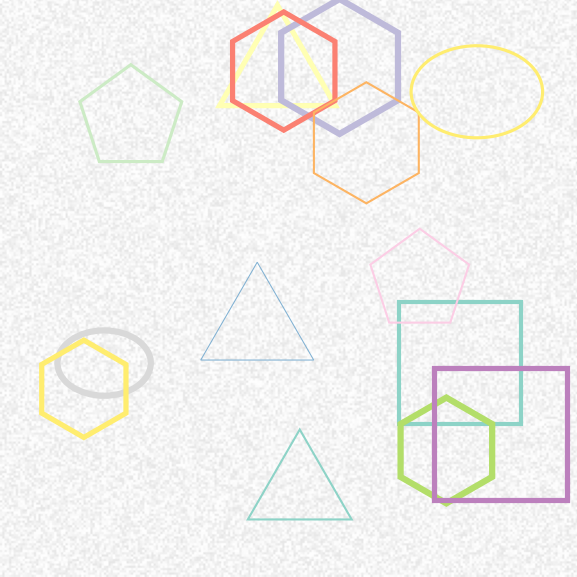[{"shape": "triangle", "thickness": 1, "radius": 0.52, "center": [0.519, 0.152]}, {"shape": "square", "thickness": 2, "radius": 0.53, "center": [0.796, 0.371]}, {"shape": "triangle", "thickness": 2.5, "radius": 0.58, "center": [0.48, 0.874]}, {"shape": "hexagon", "thickness": 3, "radius": 0.58, "center": [0.588, 0.884]}, {"shape": "hexagon", "thickness": 2.5, "radius": 0.51, "center": [0.491, 0.876]}, {"shape": "triangle", "thickness": 0.5, "radius": 0.56, "center": [0.445, 0.432]}, {"shape": "hexagon", "thickness": 1, "radius": 0.52, "center": [0.634, 0.752]}, {"shape": "hexagon", "thickness": 3, "radius": 0.46, "center": [0.773, 0.219]}, {"shape": "pentagon", "thickness": 1, "radius": 0.45, "center": [0.727, 0.513]}, {"shape": "oval", "thickness": 3, "radius": 0.4, "center": [0.18, 0.37]}, {"shape": "square", "thickness": 2.5, "radius": 0.57, "center": [0.867, 0.247]}, {"shape": "pentagon", "thickness": 1.5, "radius": 0.46, "center": [0.227, 0.794]}, {"shape": "hexagon", "thickness": 2.5, "radius": 0.42, "center": [0.145, 0.326]}, {"shape": "oval", "thickness": 1.5, "radius": 0.57, "center": [0.826, 0.84]}]